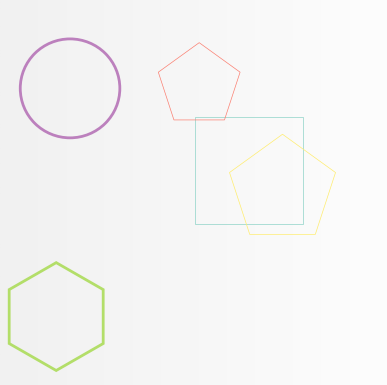[{"shape": "square", "thickness": 0.5, "radius": 0.7, "center": [0.643, 0.558]}, {"shape": "pentagon", "thickness": 0.5, "radius": 0.55, "center": [0.514, 0.778]}, {"shape": "hexagon", "thickness": 2, "radius": 0.7, "center": [0.145, 0.178]}, {"shape": "circle", "thickness": 2, "radius": 0.64, "center": [0.181, 0.77]}, {"shape": "pentagon", "thickness": 0.5, "radius": 0.72, "center": [0.729, 0.507]}]